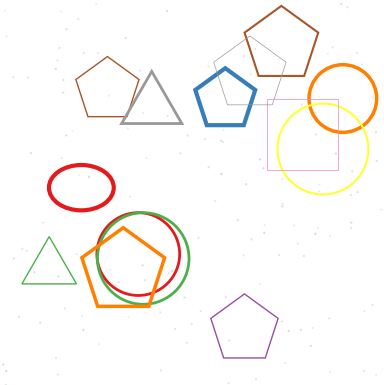[{"shape": "circle", "thickness": 2, "radius": 0.54, "center": [0.359, 0.34]}, {"shape": "oval", "thickness": 3, "radius": 0.42, "center": [0.211, 0.513]}, {"shape": "pentagon", "thickness": 3, "radius": 0.41, "center": [0.585, 0.741]}, {"shape": "circle", "thickness": 2, "radius": 0.59, "center": [0.372, 0.329]}, {"shape": "triangle", "thickness": 1, "radius": 0.41, "center": [0.128, 0.304]}, {"shape": "pentagon", "thickness": 1, "radius": 0.46, "center": [0.635, 0.145]}, {"shape": "circle", "thickness": 2.5, "radius": 0.44, "center": [0.891, 0.744]}, {"shape": "pentagon", "thickness": 2.5, "radius": 0.56, "center": [0.32, 0.296]}, {"shape": "circle", "thickness": 1.5, "radius": 0.59, "center": [0.839, 0.613]}, {"shape": "pentagon", "thickness": 1.5, "radius": 0.5, "center": [0.731, 0.884]}, {"shape": "pentagon", "thickness": 1, "radius": 0.43, "center": [0.279, 0.767]}, {"shape": "square", "thickness": 0.5, "radius": 0.46, "center": [0.786, 0.651]}, {"shape": "pentagon", "thickness": 0.5, "radius": 0.49, "center": [0.649, 0.808]}, {"shape": "triangle", "thickness": 2, "radius": 0.45, "center": [0.394, 0.724]}]